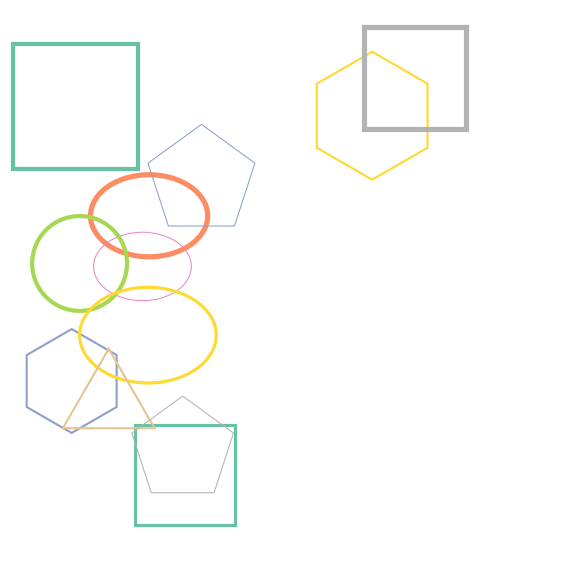[{"shape": "square", "thickness": 2, "radius": 0.54, "center": [0.131, 0.815]}, {"shape": "square", "thickness": 1.5, "radius": 0.43, "center": [0.32, 0.176]}, {"shape": "oval", "thickness": 2.5, "radius": 0.51, "center": [0.258, 0.625]}, {"shape": "pentagon", "thickness": 0.5, "radius": 0.49, "center": [0.349, 0.687]}, {"shape": "hexagon", "thickness": 1, "radius": 0.45, "center": [0.124, 0.339]}, {"shape": "oval", "thickness": 0.5, "radius": 0.42, "center": [0.247, 0.538]}, {"shape": "circle", "thickness": 2, "radius": 0.41, "center": [0.138, 0.543]}, {"shape": "hexagon", "thickness": 1, "radius": 0.55, "center": [0.644, 0.799]}, {"shape": "oval", "thickness": 1.5, "radius": 0.59, "center": [0.256, 0.419]}, {"shape": "triangle", "thickness": 1, "radius": 0.46, "center": [0.188, 0.303]}, {"shape": "pentagon", "thickness": 0.5, "radius": 0.46, "center": [0.316, 0.221]}, {"shape": "square", "thickness": 2.5, "radius": 0.44, "center": [0.719, 0.863]}]